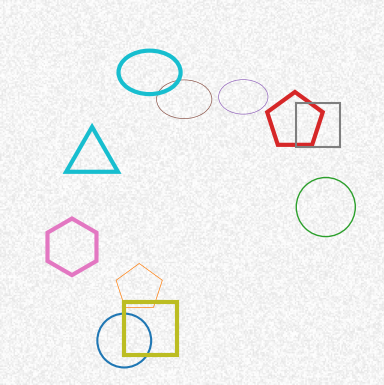[{"shape": "circle", "thickness": 1.5, "radius": 0.35, "center": [0.323, 0.115]}, {"shape": "pentagon", "thickness": 0.5, "radius": 0.32, "center": [0.362, 0.253]}, {"shape": "circle", "thickness": 1, "radius": 0.38, "center": [0.846, 0.462]}, {"shape": "pentagon", "thickness": 3, "radius": 0.38, "center": [0.766, 0.685]}, {"shape": "oval", "thickness": 0.5, "radius": 0.32, "center": [0.632, 0.748]}, {"shape": "oval", "thickness": 0.5, "radius": 0.36, "center": [0.478, 0.742]}, {"shape": "hexagon", "thickness": 3, "radius": 0.37, "center": [0.187, 0.359]}, {"shape": "square", "thickness": 1.5, "radius": 0.29, "center": [0.826, 0.675]}, {"shape": "square", "thickness": 3, "radius": 0.34, "center": [0.391, 0.146]}, {"shape": "triangle", "thickness": 3, "radius": 0.39, "center": [0.239, 0.593]}, {"shape": "oval", "thickness": 3, "radius": 0.4, "center": [0.388, 0.812]}]